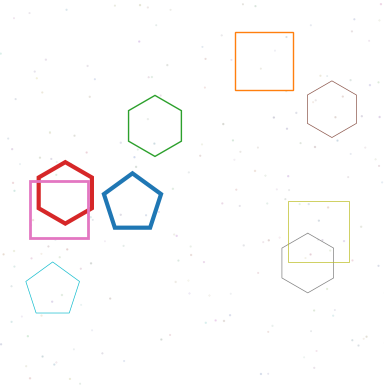[{"shape": "pentagon", "thickness": 3, "radius": 0.39, "center": [0.344, 0.472]}, {"shape": "square", "thickness": 1, "radius": 0.38, "center": [0.687, 0.841]}, {"shape": "hexagon", "thickness": 1, "radius": 0.4, "center": [0.403, 0.673]}, {"shape": "hexagon", "thickness": 3, "radius": 0.4, "center": [0.17, 0.499]}, {"shape": "hexagon", "thickness": 0.5, "radius": 0.37, "center": [0.862, 0.716]}, {"shape": "square", "thickness": 2, "radius": 0.37, "center": [0.153, 0.456]}, {"shape": "hexagon", "thickness": 0.5, "radius": 0.39, "center": [0.799, 0.317]}, {"shape": "square", "thickness": 0.5, "radius": 0.4, "center": [0.828, 0.399]}, {"shape": "pentagon", "thickness": 0.5, "radius": 0.37, "center": [0.137, 0.246]}]